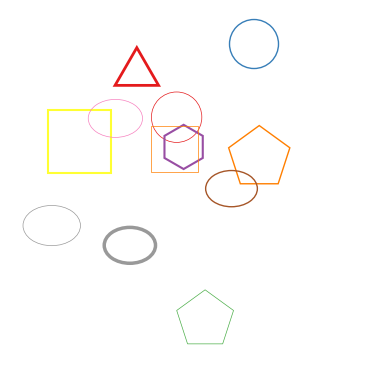[{"shape": "triangle", "thickness": 2, "radius": 0.33, "center": [0.355, 0.811]}, {"shape": "circle", "thickness": 0.5, "radius": 0.33, "center": [0.459, 0.696]}, {"shape": "circle", "thickness": 1, "radius": 0.32, "center": [0.66, 0.886]}, {"shape": "pentagon", "thickness": 0.5, "radius": 0.39, "center": [0.533, 0.17]}, {"shape": "hexagon", "thickness": 1.5, "radius": 0.29, "center": [0.477, 0.618]}, {"shape": "pentagon", "thickness": 1, "radius": 0.42, "center": [0.673, 0.59]}, {"shape": "square", "thickness": 0.5, "radius": 0.3, "center": [0.453, 0.613]}, {"shape": "square", "thickness": 1.5, "radius": 0.41, "center": [0.206, 0.633]}, {"shape": "oval", "thickness": 1, "radius": 0.34, "center": [0.601, 0.51]}, {"shape": "oval", "thickness": 0.5, "radius": 0.35, "center": [0.3, 0.692]}, {"shape": "oval", "thickness": 0.5, "radius": 0.37, "center": [0.134, 0.414]}, {"shape": "oval", "thickness": 2.5, "radius": 0.33, "center": [0.337, 0.363]}]